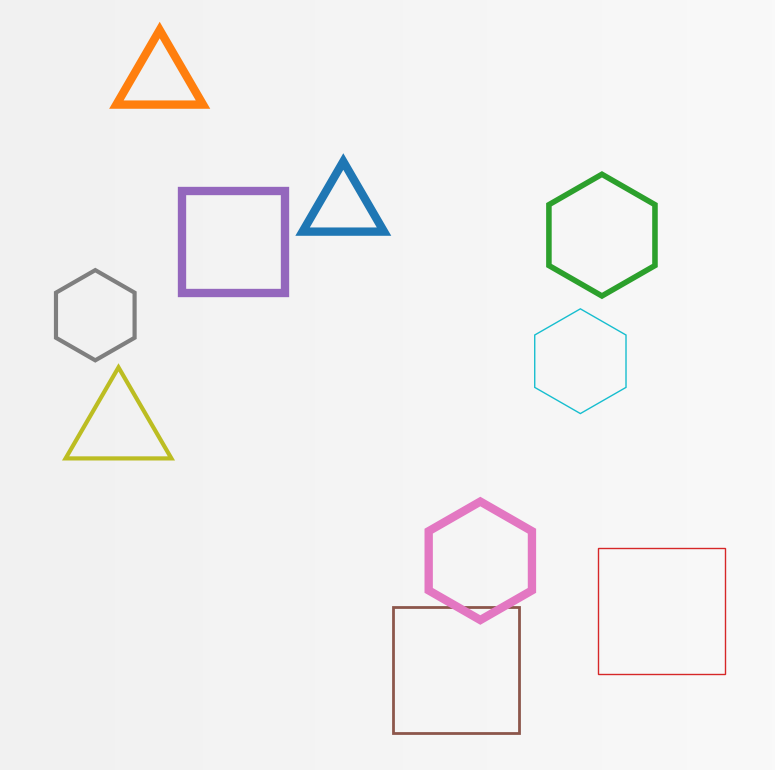[{"shape": "triangle", "thickness": 3, "radius": 0.3, "center": [0.443, 0.73]}, {"shape": "triangle", "thickness": 3, "radius": 0.32, "center": [0.206, 0.896]}, {"shape": "hexagon", "thickness": 2, "radius": 0.4, "center": [0.777, 0.695]}, {"shape": "square", "thickness": 0.5, "radius": 0.41, "center": [0.854, 0.206]}, {"shape": "square", "thickness": 3, "radius": 0.33, "center": [0.301, 0.685]}, {"shape": "square", "thickness": 1, "radius": 0.41, "center": [0.588, 0.13]}, {"shape": "hexagon", "thickness": 3, "radius": 0.38, "center": [0.62, 0.272]}, {"shape": "hexagon", "thickness": 1.5, "radius": 0.29, "center": [0.123, 0.591]}, {"shape": "triangle", "thickness": 1.5, "radius": 0.39, "center": [0.153, 0.444]}, {"shape": "hexagon", "thickness": 0.5, "radius": 0.34, "center": [0.749, 0.531]}]